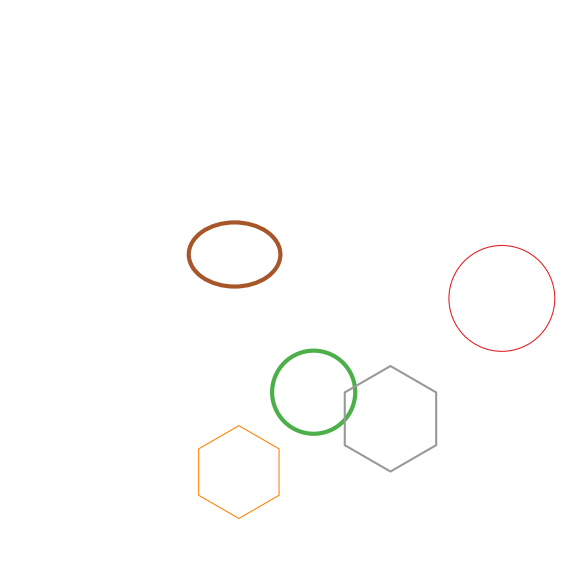[{"shape": "circle", "thickness": 0.5, "radius": 0.46, "center": [0.869, 0.482]}, {"shape": "circle", "thickness": 2, "radius": 0.36, "center": [0.543, 0.32]}, {"shape": "hexagon", "thickness": 0.5, "radius": 0.4, "center": [0.414, 0.182]}, {"shape": "oval", "thickness": 2, "radius": 0.4, "center": [0.406, 0.558]}, {"shape": "hexagon", "thickness": 1, "radius": 0.46, "center": [0.676, 0.274]}]